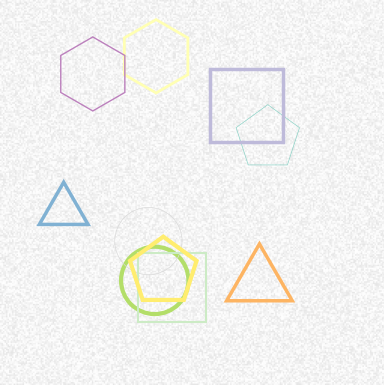[{"shape": "pentagon", "thickness": 0.5, "radius": 0.43, "center": [0.696, 0.642]}, {"shape": "hexagon", "thickness": 2, "radius": 0.48, "center": [0.405, 0.854]}, {"shape": "square", "thickness": 2.5, "radius": 0.47, "center": [0.641, 0.726]}, {"shape": "triangle", "thickness": 2.5, "radius": 0.37, "center": [0.165, 0.454]}, {"shape": "triangle", "thickness": 2.5, "radius": 0.49, "center": [0.674, 0.268]}, {"shape": "circle", "thickness": 3, "radius": 0.44, "center": [0.402, 0.272]}, {"shape": "circle", "thickness": 0.5, "radius": 0.44, "center": [0.386, 0.374]}, {"shape": "hexagon", "thickness": 1, "radius": 0.48, "center": [0.241, 0.808]}, {"shape": "square", "thickness": 1.5, "radius": 0.44, "center": [0.448, 0.253]}, {"shape": "pentagon", "thickness": 3, "radius": 0.45, "center": [0.424, 0.294]}]